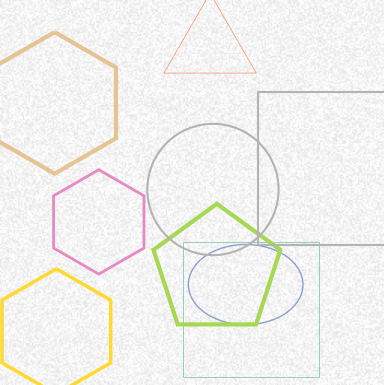[{"shape": "square", "thickness": 0.5, "radius": 0.88, "center": [0.651, 0.196]}, {"shape": "triangle", "thickness": 0.5, "radius": 0.69, "center": [0.546, 0.879]}, {"shape": "oval", "thickness": 1, "radius": 0.74, "center": [0.638, 0.261]}, {"shape": "hexagon", "thickness": 2, "radius": 0.68, "center": [0.257, 0.424]}, {"shape": "pentagon", "thickness": 3, "radius": 0.87, "center": [0.563, 0.297]}, {"shape": "hexagon", "thickness": 2.5, "radius": 0.81, "center": [0.146, 0.139]}, {"shape": "hexagon", "thickness": 3, "radius": 0.92, "center": [0.142, 0.733]}, {"shape": "square", "thickness": 1.5, "radius": 1.0, "center": [0.87, 0.563]}, {"shape": "circle", "thickness": 1.5, "radius": 0.85, "center": [0.553, 0.508]}]